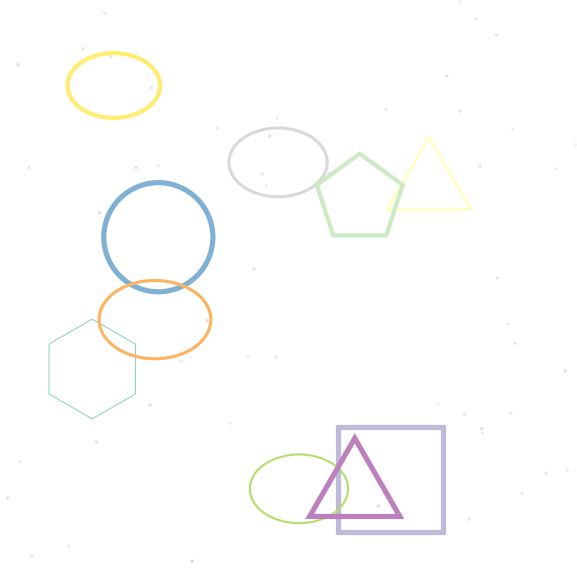[{"shape": "hexagon", "thickness": 0.5, "radius": 0.43, "center": [0.16, 0.36]}, {"shape": "triangle", "thickness": 1, "radius": 0.42, "center": [0.743, 0.678]}, {"shape": "square", "thickness": 2.5, "radius": 0.45, "center": [0.676, 0.169]}, {"shape": "circle", "thickness": 2.5, "radius": 0.47, "center": [0.274, 0.588]}, {"shape": "oval", "thickness": 1.5, "radius": 0.48, "center": [0.268, 0.446]}, {"shape": "oval", "thickness": 1, "radius": 0.43, "center": [0.518, 0.153]}, {"shape": "oval", "thickness": 1.5, "radius": 0.43, "center": [0.482, 0.718]}, {"shape": "triangle", "thickness": 2.5, "radius": 0.45, "center": [0.614, 0.15]}, {"shape": "pentagon", "thickness": 2, "radius": 0.39, "center": [0.623, 0.655]}, {"shape": "oval", "thickness": 2, "radius": 0.4, "center": [0.197, 0.851]}]